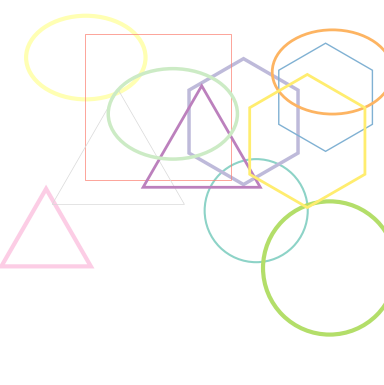[{"shape": "circle", "thickness": 1.5, "radius": 0.67, "center": [0.665, 0.453]}, {"shape": "oval", "thickness": 3, "radius": 0.78, "center": [0.223, 0.851]}, {"shape": "hexagon", "thickness": 2.5, "radius": 0.82, "center": [0.633, 0.684]}, {"shape": "square", "thickness": 0.5, "radius": 0.94, "center": [0.411, 0.723]}, {"shape": "hexagon", "thickness": 1, "radius": 0.7, "center": [0.846, 0.747]}, {"shape": "oval", "thickness": 2, "radius": 0.78, "center": [0.863, 0.813]}, {"shape": "circle", "thickness": 3, "radius": 0.87, "center": [0.856, 0.304]}, {"shape": "triangle", "thickness": 3, "radius": 0.67, "center": [0.12, 0.375]}, {"shape": "triangle", "thickness": 0.5, "radius": 0.99, "center": [0.307, 0.568]}, {"shape": "triangle", "thickness": 2, "radius": 0.88, "center": [0.524, 0.601]}, {"shape": "oval", "thickness": 2.5, "radius": 0.84, "center": [0.449, 0.704]}, {"shape": "hexagon", "thickness": 2, "radius": 0.86, "center": [0.798, 0.634]}]